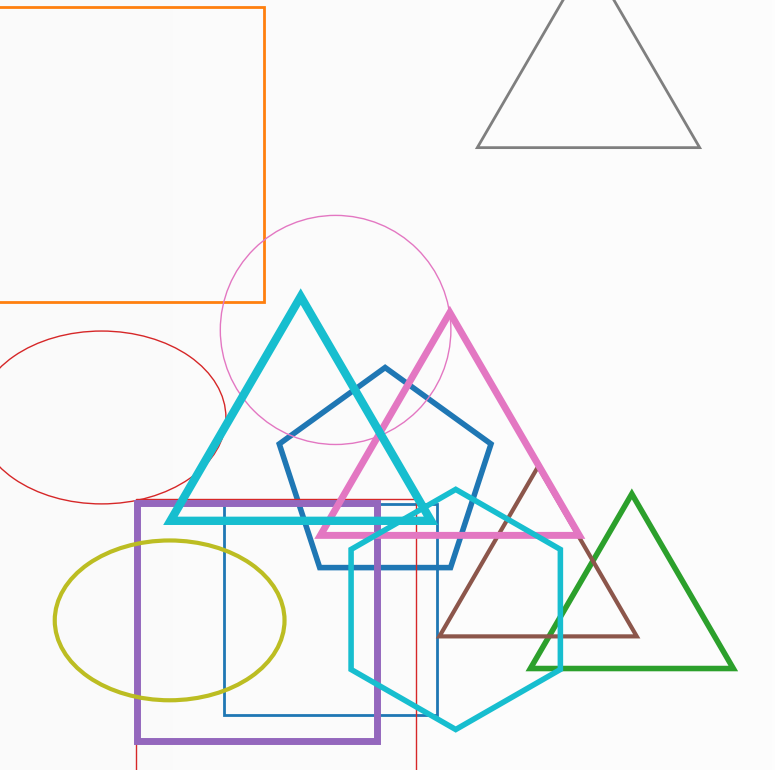[{"shape": "square", "thickness": 1, "radius": 0.69, "center": [0.427, 0.208]}, {"shape": "pentagon", "thickness": 2, "radius": 0.72, "center": [0.497, 0.379]}, {"shape": "square", "thickness": 1, "radius": 0.96, "center": [0.149, 0.799]}, {"shape": "triangle", "thickness": 2, "radius": 0.76, "center": [0.815, 0.207]}, {"shape": "square", "thickness": 0.5, "radius": 0.9, "center": [0.356, 0.171]}, {"shape": "oval", "thickness": 0.5, "radius": 0.8, "center": [0.131, 0.458]}, {"shape": "square", "thickness": 2.5, "radius": 0.77, "center": [0.332, 0.193]}, {"shape": "triangle", "thickness": 1.5, "radius": 0.74, "center": [0.694, 0.247]}, {"shape": "circle", "thickness": 0.5, "radius": 0.74, "center": [0.433, 0.572]}, {"shape": "triangle", "thickness": 2.5, "radius": 0.96, "center": [0.58, 0.401]}, {"shape": "triangle", "thickness": 1, "radius": 0.83, "center": [0.759, 0.891]}, {"shape": "oval", "thickness": 1.5, "radius": 0.74, "center": [0.219, 0.194]}, {"shape": "hexagon", "thickness": 2, "radius": 0.78, "center": [0.588, 0.209]}, {"shape": "triangle", "thickness": 3, "radius": 0.97, "center": [0.388, 0.421]}]